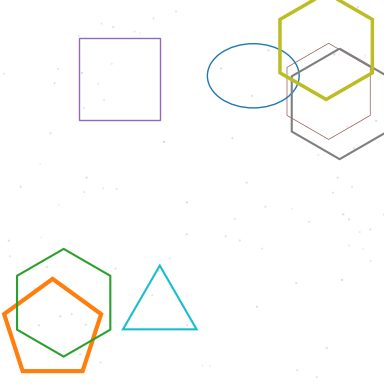[{"shape": "oval", "thickness": 1, "radius": 0.6, "center": [0.658, 0.803]}, {"shape": "pentagon", "thickness": 3, "radius": 0.66, "center": [0.137, 0.143]}, {"shape": "hexagon", "thickness": 1.5, "radius": 0.7, "center": [0.165, 0.214]}, {"shape": "square", "thickness": 1, "radius": 0.53, "center": [0.311, 0.795]}, {"shape": "hexagon", "thickness": 0.5, "radius": 0.62, "center": [0.854, 0.763]}, {"shape": "hexagon", "thickness": 1.5, "radius": 0.72, "center": [0.882, 0.73]}, {"shape": "hexagon", "thickness": 2.5, "radius": 0.69, "center": [0.847, 0.88]}, {"shape": "triangle", "thickness": 1.5, "radius": 0.55, "center": [0.415, 0.2]}]